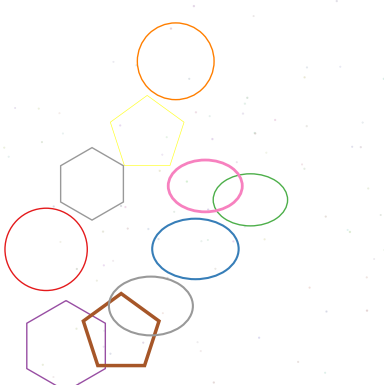[{"shape": "circle", "thickness": 1, "radius": 0.53, "center": [0.12, 0.352]}, {"shape": "oval", "thickness": 1.5, "radius": 0.56, "center": [0.508, 0.353]}, {"shape": "oval", "thickness": 1, "radius": 0.48, "center": [0.65, 0.481]}, {"shape": "hexagon", "thickness": 1, "radius": 0.59, "center": [0.172, 0.101]}, {"shape": "circle", "thickness": 1, "radius": 0.5, "center": [0.456, 0.841]}, {"shape": "pentagon", "thickness": 0.5, "radius": 0.5, "center": [0.382, 0.651]}, {"shape": "pentagon", "thickness": 2.5, "radius": 0.52, "center": [0.315, 0.134]}, {"shape": "oval", "thickness": 2, "radius": 0.48, "center": [0.533, 0.517]}, {"shape": "oval", "thickness": 1.5, "radius": 0.55, "center": [0.392, 0.205]}, {"shape": "hexagon", "thickness": 1, "radius": 0.47, "center": [0.239, 0.522]}]